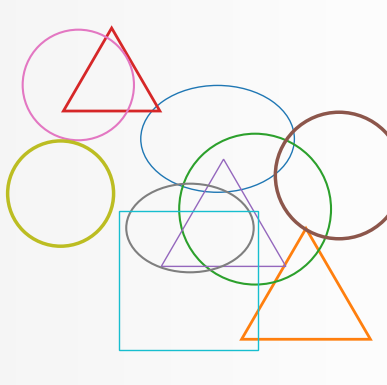[{"shape": "oval", "thickness": 1, "radius": 0.99, "center": [0.561, 0.639]}, {"shape": "triangle", "thickness": 2, "radius": 0.96, "center": [0.79, 0.215]}, {"shape": "circle", "thickness": 1.5, "radius": 0.98, "center": [0.658, 0.457]}, {"shape": "triangle", "thickness": 2, "radius": 0.72, "center": [0.288, 0.783]}, {"shape": "triangle", "thickness": 1, "radius": 0.93, "center": [0.577, 0.401]}, {"shape": "circle", "thickness": 2.5, "radius": 0.82, "center": [0.875, 0.544]}, {"shape": "circle", "thickness": 1.5, "radius": 0.72, "center": [0.202, 0.779]}, {"shape": "oval", "thickness": 1.5, "radius": 0.82, "center": [0.49, 0.408]}, {"shape": "circle", "thickness": 2.5, "radius": 0.68, "center": [0.156, 0.497]}, {"shape": "square", "thickness": 1, "radius": 0.9, "center": [0.487, 0.271]}]